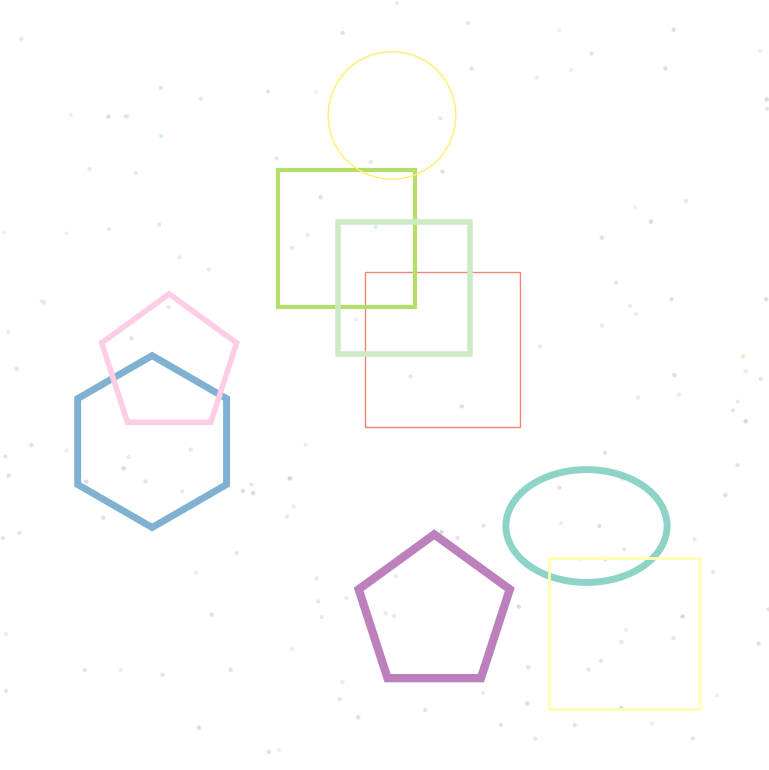[{"shape": "oval", "thickness": 2.5, "radius": 0.52, "center": [0.762, 0.317]}, {"shape": "square", "thickness": 1, "radius": 0.49, "center": [0.811, 0.177]}, {"shape": "square", "thickness": 0.5, "radius": 0.5, "center": [0.574, 0.546]}, {"shape": "hexagon", "thickness": 2.5, "radius": 0.56, "center": [0.198, 0.427]}, {"shape": "square", "thickness": 1.5, "radius": 0.45, "center": [0.45, 0.69]}, {"shape": "pentagon", "thickness": 2, "radius": 0.46, "center": [0.22, 0.526]}, {"shape": "pentagon", "thickness": 3, "radius": 0.52, "center": [0.564, 0.203]}, {"shape": "square", "thickness": 2, "radius": 0.43, "center": [0.525, 0.625]}, {"shape": "circle", "thickness": 0.5, "radius": 0.41, "center": [0.509, 0.85]}]